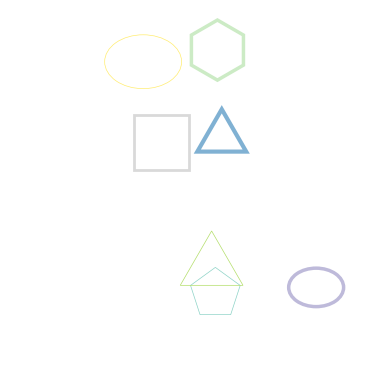[{"shape": "pentagon", "thickness": 0.5, "radius": 0.34, "center": [0.559, 0.238]}, {"shape": "oval", "thickness": 2.5, "radius": 0.36, "center": [0.821, 0.254]}, {"shape": "triangle", "thickness": 3, "radius": 0.37, "center": [0.576, 0.643]}, {"shape": "triangle", "thickness": 0.5, "radius": 0.47, "center": [0.55, 0.306]}, {"shape": "square", "thickness": 2, "radius": 0.35, "center": [0.419, 0.631]}, {"shape": "hexagon", "thickness": 2.5, "radius": 0.39, "center": [0.565, 0.87]}, {"shape": "oval", "thickness": 0.5, "radius": 0.5, "center": [0.372, 0.84]}]